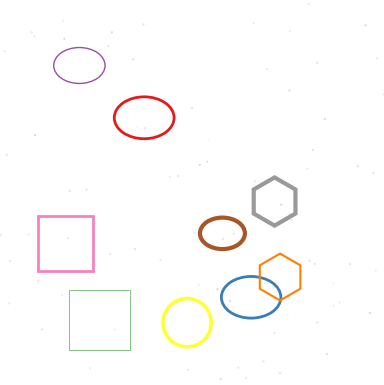[{"shape": "oval", "thickness": 2, "radius": 0.39, "center": [0.375, 0.694]}, {"shape": "oval", "thickness": 2, "radius": 0.39, "center": [0.652, 0.228]}, {"shape": "square", "thickness": 0.5, "radius": 0.39, "center": [0.259, 0.169]}, {"shape": "oval", "thickness": 1, "radius": 0.33, "center": [0.206, 0.83]}, {"shape": "hexagon", "thickness": 1.5, "radius": 0.3, "center": [0.727, 0.28]}, {"shape": "circle", "thickness": 2.5, "radius": 0.31, "center": [0.486, 0.162]}, {"shape": "oval", "thickness": 3, "radius": 0.29, "center": [0.578, 0.394]}, {"shape": "square", "thickness": 2, "radius": 0.36, "center": [0.17, 0.368]}, {"shape": "hexagon", "thickness": 3, "radius": 0.31, "center": [0.713, 0.477]}]